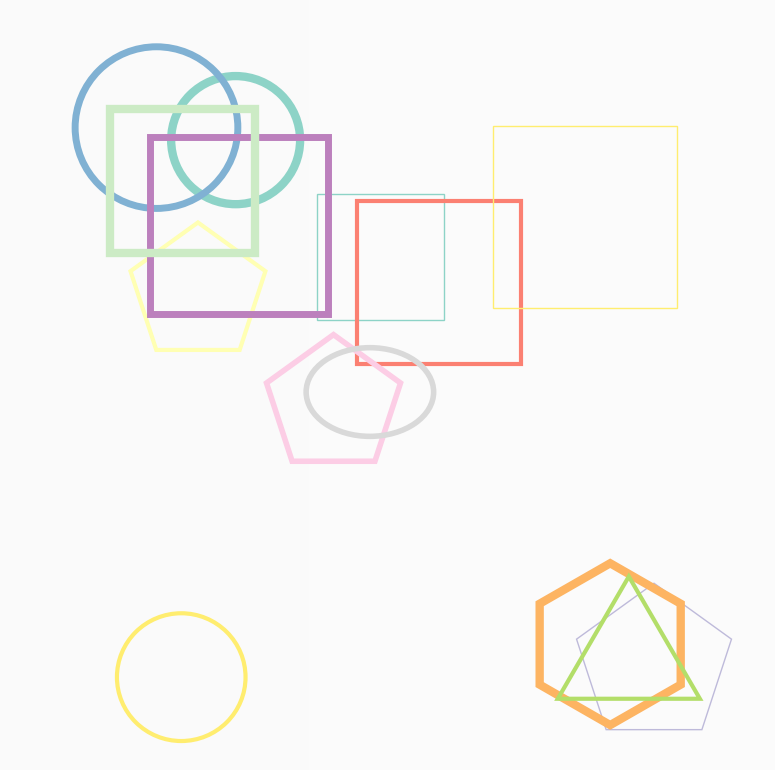[{"shape": "circle", "thickness": 3, "radius": 0.42, "center": [0.304, 0.818]}, {"shape": "square", "thickness": 0.5, "radius": 0.41, "center": [0.491, 0.666]}, {"shape": "pentagon", "thickness": 1.5, "radius": 0.46, "center": [0.255, 0.62]}, {"shape": "pentagon", "thickness": 0.5, "radius": 0.53, "center": [0.844, 0.137]}, {"shape": "square", "thickness": 1.5, "radius": 0.53, "center": [0.566, 0.633]}, {"shape": "circle", "thickness": 2.5, "radius": 0.52, "center": [0.202, 0.834]}, {"shape": "hexagon", "thickness": 3, "radius": 0.53, "center": [0.787, 0.163]}, {"shape": "triangle", "thickness": 1.5, "radius": 0.53, "center": [0.811, 0.145]}, {"shape": "pentagon", "thickness": 2, "radius": 0.45, "center": [0.43, 0.475]}, {"shape": "oval", "thickness": 2, "radius": 0.41, "center": [0.477, 0.491]}, {"shape": "square", "thickness": 2.5, "radius": 0.57, "center": [0.308, 0.707]}, {"shape": "square", "thickness": 3, "radius": 0.47, "center": [0.235, 0.765]}, {"shape": "circle", "thickness": 1.5, "radius": 0.41, "center": [0.234, 0.121]}, {"shape": "square", "thickness": 0.5, "radius": 0.59, "center": [0.755, 0.718]}]